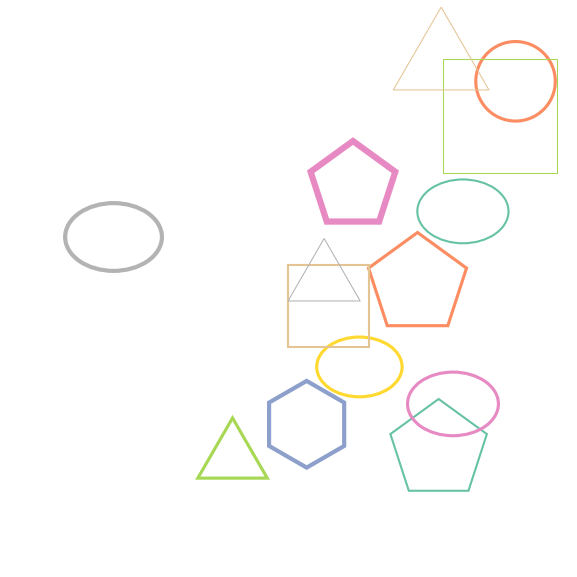[{"shape": "pentagon", "thickness": 1, "radius": 0.44, "center": [0.76, 0.22]}, {"shape": "oval", "thickness": 1, "radius": 0.39, "center": [0.802, 0.633]}, {"shape": "pentagon", "thickness": 1.5, "radius": 0.45, "center": [0.723, 0.507]}, {"shape": "circle", "thickness": 1.5, "radius": 0.34, "center": [0.893, 0.858]}, {"shape": "hexagon", "thickness": 2, "radius": 0.38, "center": [0.531, 0.264]}, {"shape": "oval", "thickness": 1.5, "radius": 0.39, "center": [0.784, 0.3]}, {"shape": "pentagon", "thickness": 3, "radius": 0.39, "center": [0.611, 0.678]}, {"shape": "triangle", "thickness": 1.5, "radius": 0.35, "center": [0.403, 0.206]}, {"shape": "square", "thickness": 0.5, "radius": 0.49, "center": [0.866, 0.798]}, {"shape": "oval", "thickness": 1.5, "radius": 0.37, "center": [0.622, 0.364]}, {"shape": "triangle", "thickness": 0.5, "radius": 0.48, "center": [0.764, 0.891]}, {"shape": "square", "thickness": 1, "radius": 0.35, "center": [0.569, 0.469]}, {"shape": "triangle", "thickness": 0.5, "radius": 0.36, "center": [0.561, 0.514]}, {"shape": "oval", "thickness": 2, "radius": 0.42, "center": [0.197, 0.589]}]